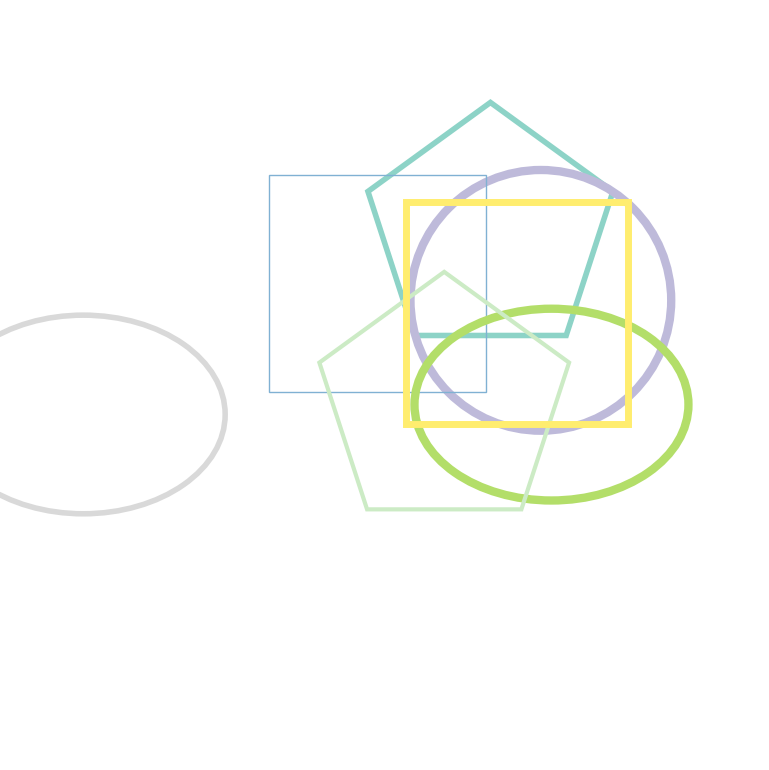[{"shape": "pentagon", "thickness": 2, "radius": 0.84, "center": [0.637, 0.7]}, {"shape": "circle", "thickness": 3, "radius": 0.85, "center": [0.702, 0.61]}, {"shape": "square", "thickness": 0.5, "radius": 0.7, "center": [0.49, 0.631]}, {"shape": "oval", "thickness": 3, "radius": 0.89, "center": [0.716, 0.475]}, {"shape": "oval", "thickness": 2, "radius": 0.92, "center": [0.108, 0.462]}, {"shape": "pentagon", "thickness": 1.5, "radius": 0.85, "center": [0.577, 0.476]}, {"shape": "square", "thickness": 2.5, "radius": 0.72, "center": [0.672, 0.594]}]